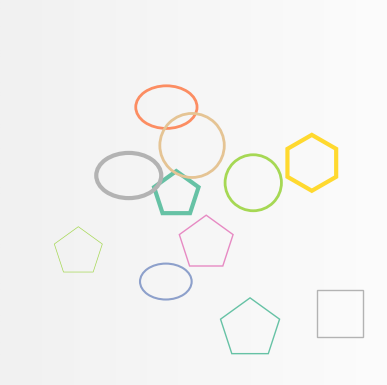[{"shape": "pentagon", "thickness": 3, "radius": 0.3, "center": [0.455, 0.495]}, {"shape": "pentagon", "thickness": 1, "radius": 0.4, "center": [0.645, 0.146]}, {"shape": "oval", "thickness": 2, "radius": 0.4, "center": [0.429, 0.722]}, {"shape": "oval", "thickness": 1.5, "radius": 0.33, "center": [0.428, 0.269]}, {"shape": "pentagon", "thickness": 1, "radius": 0.36, "center": [0.532, 0.368]}, {"shape": "pentagon", "thickness": 0.5, "radius": 0.33, "center": [0.202, 0.346]}, {"shape": "circle", "thickness": 2, "radius": 0.36, "center": [0.654, 0.525]}, {"shape": "hexagon", "thickness": 3, "radius": 0.36, "center": [0.805, 0.577]}, {"shape": "circle", "thickness": 2, "radius": 0.42, "center": [0.496, 0.622]}, {"shape": "oval", "thickness": 3, "radius": 0.42, "center": [0.332, 0.544]}, {"shape": "square", "thickness": 1, "radius": 0.3, "center": [0.877, 0.185]}]